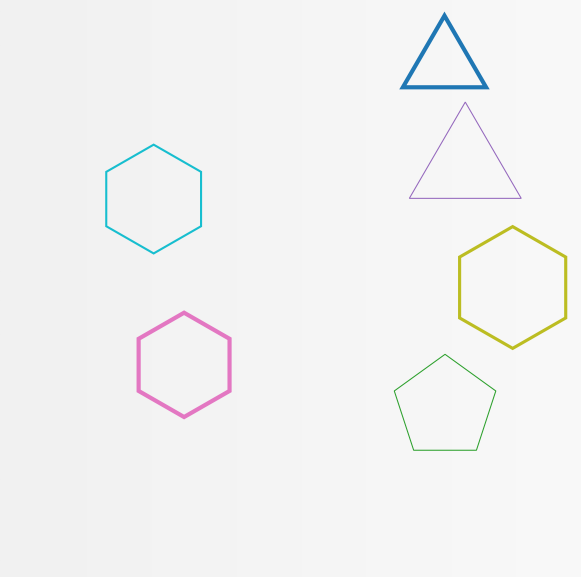[{"shape": "triangle", "thickness": 2, "radius": 0.41, "center": [0.765, 0.889]}, {"shape": "pentagon", "thickness": 0.5, "radius": 0.46, "center": [0.766, 0.294]}, {"shape": "triangle", "thickness": 0.5, "radius": 0.56, "center": [0.8, 0.711]}, {"shape": "hexagon", "thickness": 2, "radius": 0.45, "center": [0.317, 0.367]}, {"shape": "hexagon", "thickness": 1.5, "radius": 0.53, "center": [0.882, 0.501]}, {"shape": "hexagon", "thickness": 1, "radius": 0.47, "center": [0.264, 0.654]}]